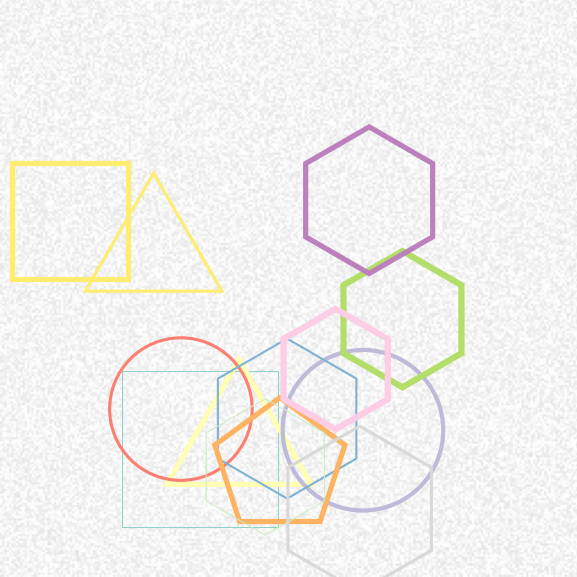[{"shape": "square", "thickness": 0.5, "radius": 0.67, "center": [0.346, 0.222]}, {"shape": "triangle", "thickness": 2.5, "radius": 0.72, "center": [0.414, 0.232]}, {"shape": "circle", "thickness": 2, "radius": 0.7, "center": [0.628, 0.254]}, {"shape": "circle", "thickness": 1.5, "radius": 0.62, "center": [0.313, 0.291]}, {"shape": "hexagon", "thickness": 1, "radius": 0.69, "center": [0.497, 0.274]}, {"shape": "pentagon", "thickness": 2.5, "radius": 0.59, "center": [0.485, 0.192]}, {"shape": "hexagon", "thickness": 3, "radius": 0.59, "center": [0.697, 0.446]}, {"shape": "hexagon", "thickness": 3, "radius": 0.52, "center": [0.581, 0.36]}, {"shape": "hexagon", "thickness": 1.5, "radius": 0.72, "center": [0.623, 0.118]}, {"shape": "hexagon", "thickness": 2.5, "radius": 0.63, "center": [0.639, 0.652]}, {"shape": "hexagon", "thickness": 0.5, "radius": 0.59, "center": [0.459, 0.191]}, {"shape": "square", "thickness": 2.5, "radius": 0.5, "center": [0.121, 0.617]}, {"shape": "triangle", "thickness": 1.5, "radius": 0.68, "center": [0.266, 0.563]}]